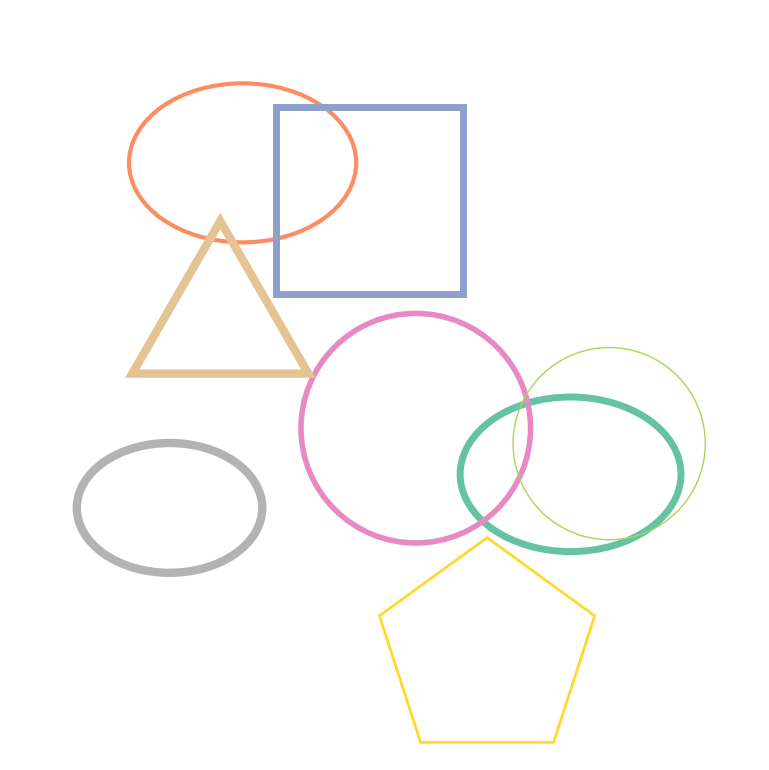[{"shape": "oval", "thickness": 2.5, "radius": 0.72, "center": [0.741, 0.384]}, {"shape": "oval", "thickness": 1.5, "radius": 0.74, "center": [0.315, 0.789]}, {"shape": "square", "thickness": 2.5, "radius": 0.61, "center": [0.48, 0.74]}, {"shape": "circle", "thickness": 2, "radius": 0.75, "center": [0.54, 0.444]}, {"shape": "circle", "thickness": 0.5, "radius": 0.62, "center": [0.791, 0.424]}, {"shape": "pentagon", "thickness": 1, "radius": 0.73, "center": [0.633, 0.155]}, {"shape": "triangle", "thickness": 3, "radius": 0.66, "center": [0.286, 0.581]}, {"shape": "oval", "thickness": 3, "radius": 0.6, "center": [0.22, 0.34]}]